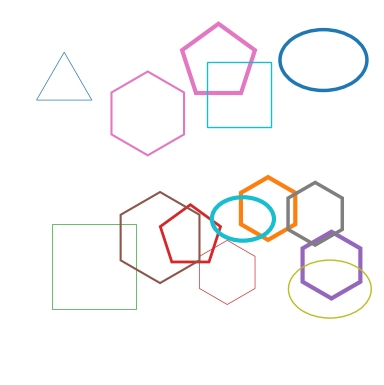[{"shape": "triangle", "thickness": 0.5, "radius": 0.41, "center": [0.167, 0.782]}, {"shape": "oval", "thickness": 2.5, "radius": 0.56, "center": [0.84, 0.844]}, {"shape": "hexagon", "thickness": 3, "radius": 0.41, "center": [0.696, 0.458]}, {"shape": "square", "thickness": 0.5, "radius": 0.55, "center": [0.245, 0.308]}, {"shape": "pentagon", "thickness": 2, "radius": 0.41, "center": [0.495, 0.386]}, {"shape": "hexagon", "thickness": 0.5, "radius": 0.42, "center": [0.59, 0.292]}, {"shape": "hexagon", "thickness": 3, "radius": 0.43, "center": [0.861, 0.311]}, {"shape": "hexagon", "thickness": 1.5, "radius": 0.59, "center": [0.416, 0.383]}, {"shape": "pentagon", "thickness": 3, "radius": 0.5, "center": [0.568, 0.839]}, {"shape": "hexagon", "thickness": 1.5, "radius": 0.54, "center": [0.384, 0.705]}, {"shape": "hexagon", "thickness": 2.5, "radius": 0.41, "center": [0.819, 0.445]}, {"shape": "oval", "thickness": 1, "radius": 0.54, "center": [0.857, 0.249]}, {"shape": "oval", "thickness": 3, "radius": 0.4, "center": [0.631, 0.431]}, {"shape": "square", "thickness": 1, "radius": 0.42, "center": [0.62, 0.755]}]